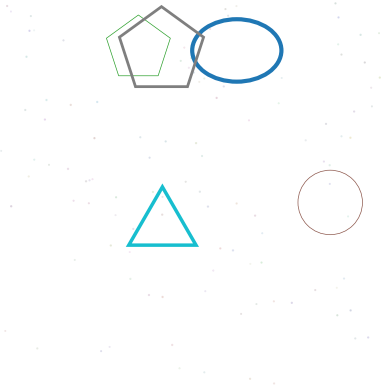[{"shape": "oval", "thickness": 3, "radius": 0.58, "center": [0.615, 0.869]}, {"shape": "pentagon", "thickness": 0.5, "radius": 0.44, "center": [0.359, 0.874]}, {"shape": "circle", "thickness": 0.5, "radius": 0.42, "center": [0.858, 0.474]}, {"shape": "pentagon", "thickness": 2, "radius": 0.57, "center": [0.419, 0.868]}, {"shape": "triangle", "thickness": 2.5, "radius": 0.5, "center": [0.422, 0.414]}]